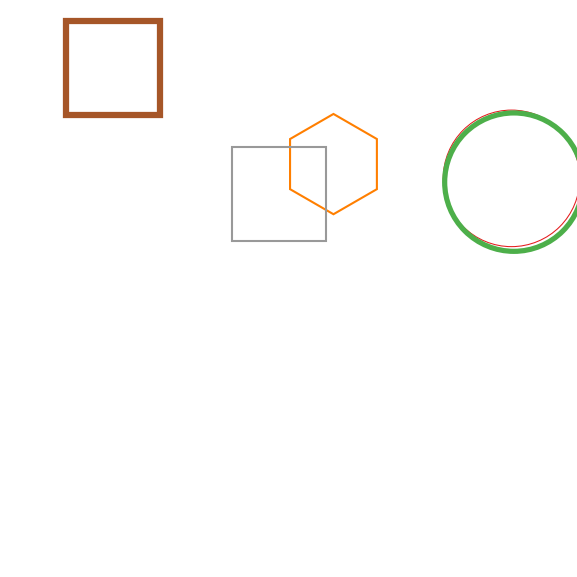[{"shape": "circle", "thickness": 0.5, "radius": 0.59, "center": [0.886, 0.69]}, {"shape": "circle", "thickness": 2.5, "radius": 0.6, "center": [0.89, 0.684]}, {"shape": "hexagon", "thickness": 1, "radius": 0.43, "center": [0.577, 0.715]}, {"shape": "square", "thickness": 3, "radius": 0.41, "center": [0.196, 0.882]}, {"shape": "square", "thickness": 1, "radius": 0.41, "center": [0.483, 0.663]}]